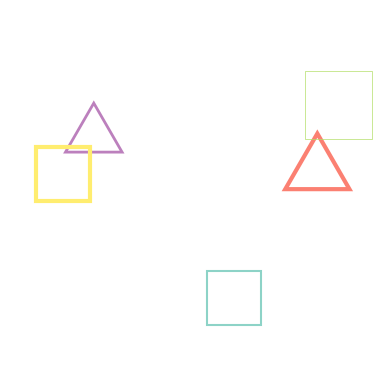[{"shape": "square", "thickness": 1.5, "radius": 0.35, "center": [0.607, 0.227]}, {"shape": "triangle", "thickness": 3, "radius": 0.48, "center": [0.824, 0.557]}, {"shape": "square", "thickness": 0.5, "radius": 0.44, "center": [0.879, 0.728]}, {"shape": "triangle", "thickness": 2, "radius": 0.42, "center": [0.244, 0.647]}, {"shape": "square", "thickness": 3, "radius": 0.35, "center": [0.163, 0.549]}]